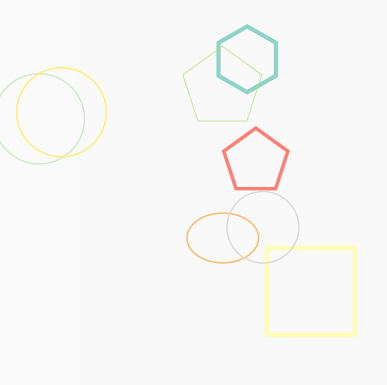[{"shape": "hexagon", "thickness": 3, "radius": 0.43, "center": [0.638, 0.846]}, {"shape": "square", "thickness": 3, "radius": 0.56, "center": [0.802, 0.242]}, {"shape": "pentagon", "thickness": 2.5, "radius": 0.43, "center": [0.66, 0.58]}, {"shape": "oval", "thickness": 1, "radius": 0.46, "center": [0.575, 0.382]}, {"shape": "pentagon", "thickness": 0.5, "radius": 0.54, "center": [0.574, 0.772]}, {"shape": "circle", "thickness": 1, "radius": 0.46, "center": [0.679, 0.41]}, {"shape": "circle", "thickness": 1, "radius": 0.59, "center": [0.101, 0.691]}, {"shape": "circle", "thickness": 1, "radius": 0.58, "center": [0.159, 0.709]}]